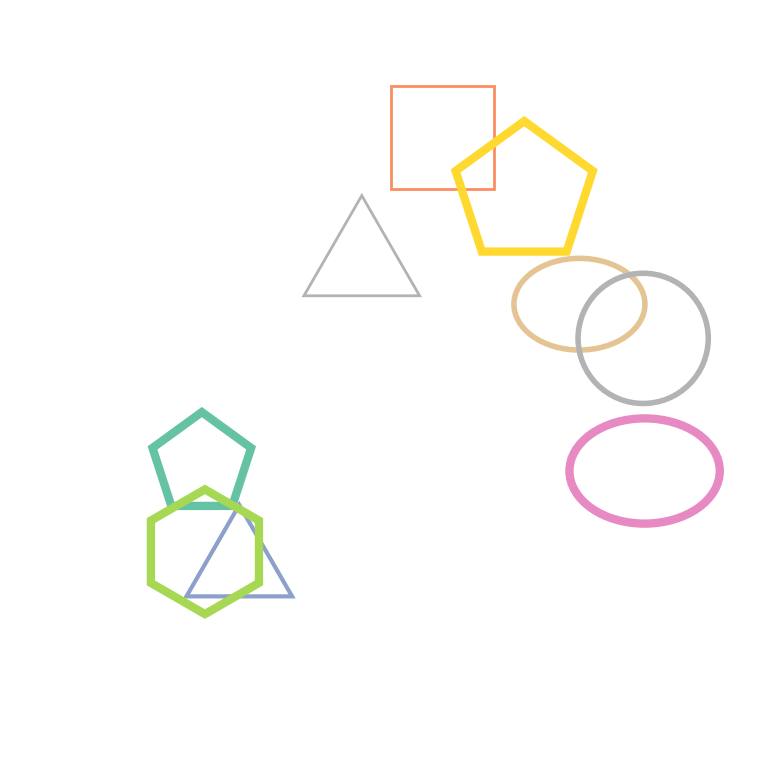[{"shape": "pentagon", "thickness": 3, "radius": 0.34, "center": [0.262, 0.397]}, {"shape": "square", "thickness": 1, "radius": 0.34, "center": [0.575, 0.822]}, {"shape": "triangle", "thickness": 1.5, "radius": 0.4, "center": [0.311, 0.265]}, {"shape": "oval", "thickness": 3, "radius": 0.49, "center": [0.837, 0.388]}, {"shape": "hexagon", "thickness": 3, "radius": 0.41, "center": [0.266, 0.283]}, {"shape": "pentagon", "thickness": 3, "radius": 0.47, "center": [0.681, 0.749]}, {"shape": "oval", "thickness": 2, "radius": 0.43, "center": [0.753, 0.605]}, {"shape": "triangle", "thickness": 1, "radius": 0.43, "center": [0.47, 0.659]}, {"shape": "circle", "thickness": 2, "radius": 0.42, "center": [0.835, 0.561]}]